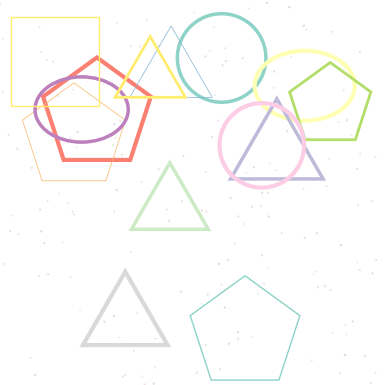[{"shape": "pentagon", "thickness": 1, "radius": 0.75, "center": [0.636, 0.134]}, {"shape": "circle", "thickness": 2.5, "radius": 0.57, "center": [0.576, 0.849]}, {"shape": "oval", "thickness": 3, "radius": 0.65, "center": [0.791, 0.777]}, {"shape": "triangle", "thickness": 2.5, "radius": 0.69, "center": [0.719, 0.605]}, {"shape": "pentagon", "thickness": 3, "radius": 0.74, "center": [0.252, 0.704]}, {"shape": "triangle", "thickness": 0.5, "radius": 0.62, "center": [0.444, 0.809]}, {"shape": "pentagon", "thickness": 0.5, "radius": 0.7, "center": [0.192, 0.644]}, {"shape": "pentagon", "thickness": 2, "radius": 0.55, "center": [0.858, 0.727]}, {"shape": "circle", "thickness": 3, "radius": 0.55, "center": [0.68, 0.622]}, {"shape": "triangle", "thickness": 3, "radius": 0.63, "center": [0.325, 0.167]}, {"shape": "oval", "thickness": 2.5, "radius": 0.61, "center": [0.212, 0.716]}, {"shape": "triangle", "thickness": 2.5, "radius": 0.58, "center": [0.441, 0.462]}, {"shape": "triangle", "thickness": 2, "radius": 0.53, "center": [0.39, 0.8]}, {"shape": "square", "thickness": 1, "radius": 0.57, "center": [0.142, 0.84]}]